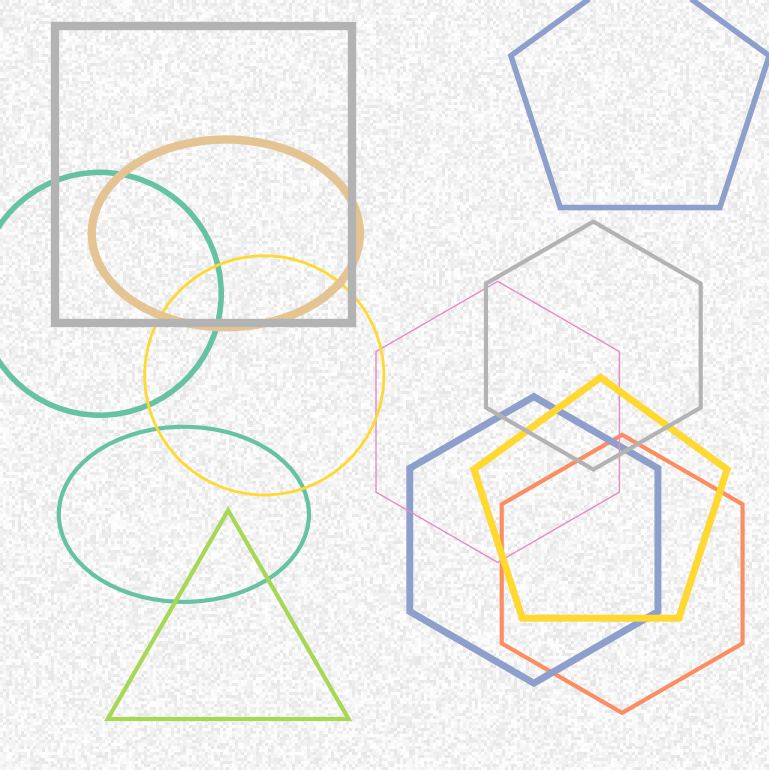[{"shape": "circle", "thickness": 2, "radius": 0.79, "center": [0.13, 0.618]}, {"shape": "oval", "thickness": 1.5, "radius": 0.81, "center": [0.239, 0.332]}, {"shape": "hexagon", "thickness": 1.5, "radius": 0.9, "center": [0.808, 0.255]}, {"shape": "pentagon", "thickness": 2, "radius": 0.88, "center": [0.831, 0.873]}, {"shape": "hexagon", "thickness": 2.5, "radius": 0.93, "center": [0.693, 0.299]}, {"shape": "hexagon", "thickness": 0.5, "radius": 0.91, "center": [0.646, 0.452]}, {"shape": "triangle", "thickness": 1.5, "radius": 0.9, "center": [0.296, 0.157]}, {"shape": "circle", "thickness": 1, "radius": 0.78, "center": [0.343, 0.513]}, {"shape": "pentagon", "thickness": 2.5, "radius": 0.86, "center": [0.78, 0.337]}, {"shape": "oval", "thickness": 3, "radius": 0.87, "center": [0.293, 0.697]}, {"shape": "hexagon", "thickness": 1.5, "radius": 0.81, "center": [0.771, 0.551]}, {"shape": "square", "thickness": 3, "radius": 0.96, "center": [0.264, 0.773]}]